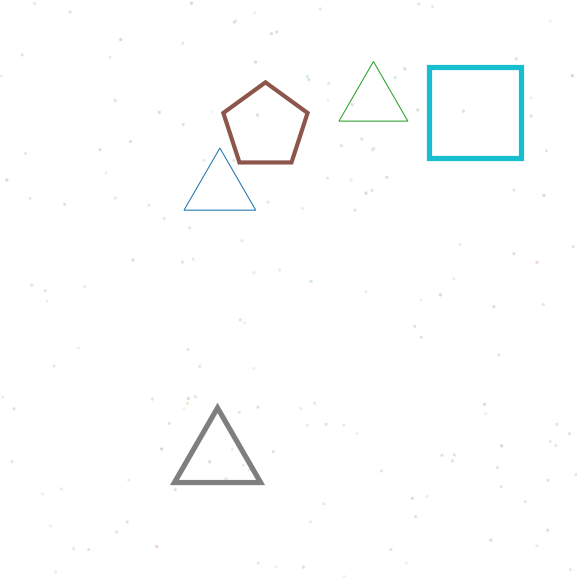[{"shape": "triangle", "thickness": 0.5, "radius": 0.36, "center": [0.381, 0.671]}, {"shape": "triangle", "thickness": 0.5, "radius": 0.34, "center": [0.647, 0.824]}, {"shape": "pentagon", "thickness": 2, "radius": 0.38, "center": [0.46, 0.78]}, {"shape": "triangle", "thickness": 2.5, "radius": 0.43, "center": [0.377, 0.207]}, {"shape": "square", "thickness": 2.5, "radius": 0.4, "center": [0.823, 0.805]}]